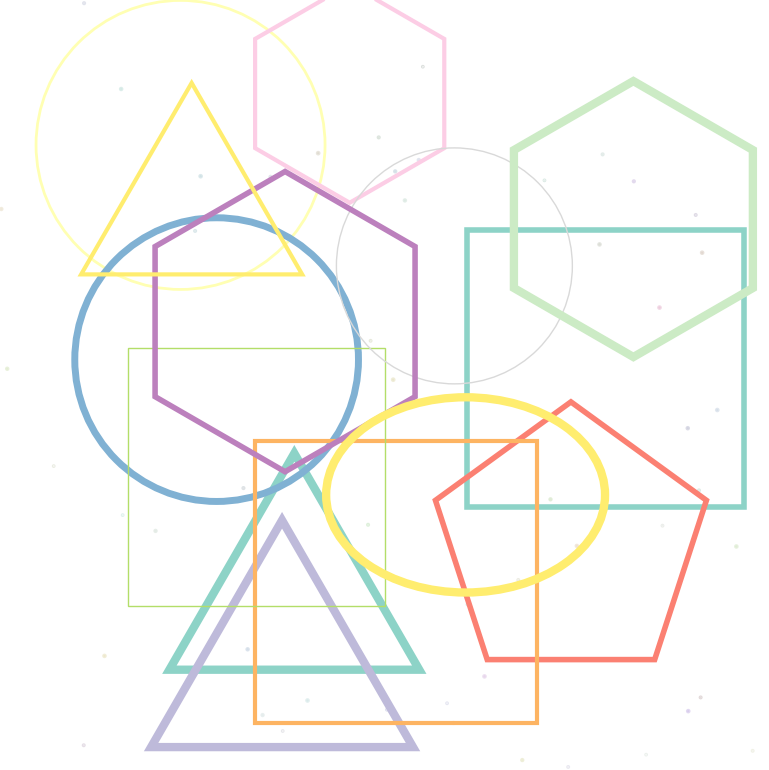[{"shape": "square", "thickness": 2, "radius": 0.9, "center": [0.786, 0.521]}, {"shape": "triangle", "thickness": 3, "radius": 0.94, "center": [0.382, 0.224]}, {"shape": "circle", "thickness": 1, "radius": 0.94, "center": [0.234, 0.812]}, {"shape": "triangle", "thickness": 3, "radius": 0.98, "center": [0.366, 0.128]}, {"shape": "pentagon", "thickness": 2, "radius": 0.93, "center": [0.741, 0.293]}, {"shape": "circle", "thickness": 2.5, "radius": 0.92, "center": [0.281, 0.533]}, {"shape": "square", "thickness": 1.5, "radius": 0.91, "center": [0.514, 0.245]}, {"shape": "square", "thickness": 0.5, "radius": 0.84, "center": [0.333, 0.38]}, {"shape": "hexagon", "thickness": 1.5, "radius": 0.71, "center": [0.454, 0.879]}, {"shape": "circle", "thickness": 0.5, "radius": 0.77, "center": [0.59, 0.655]}, {"shape": "hexagon", "thickness": 2, "radius": 0.97, "center": [0.37, 0.582]}, {"shape": "hexagon", "thickness": 3, "radius": 0.9, "center": [0.823, 0.716]}, {"shape": "oval", "thickness": 3, "radius": 0.91, "center": [0.605, 0.357]}, {"shape": "triangle", "thickness": 1.5, "radius": 0.83, "center": [0.249, 0.727]}]